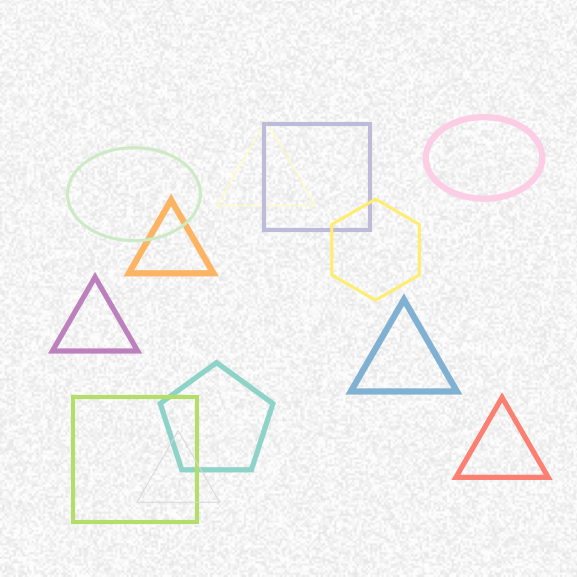[{"shape": "pentagon", "thickness": 2.5, "radius": 0.51, "center": [0.375, 0.269]}, {"shape": "triangle", "thickness": 0.5, "radius": 0.49, "center": [0.461, 0.692]}, {"shape": "square", "thickness": 2, "radius": 0.46, "center": [0.549, 0.693]}, {"shape": "triangle", "thickness": 2.5, "radius": 0.46, "center": [0.869, 0.219]}, {"shape": "triangle", "thickness": 3, "radius": 0.53, "center": [0.699, 0.374]}, {"shape": "triangle", "thickness": 3, "radius": 0.42, "center": [0.296, 0.568]}, {"shape": "square", "thickness": 2, "radius": 0.54, "center": [0.234, 0.204]}, {"shape": "oval", "thickness": 3, "radius": 0.5, "center": [0.838, 0.726]}, {"shape": "triangle", "thickness": 0.5, "radius": 0.41, "center": [0.309, 0.171]}, {"shape": "triangle", "thickness": 2.5, "radius": 0.43, "center": [0.165, 0.434]}, {"shape": "oval", "thickness": 1.5, "radius": 0.58, "center": [0.232, 0.663]}, {"shape": "hexagon", "thickness": 1.5, "radius": 0.44, "center": [0.65, 0.567]}]